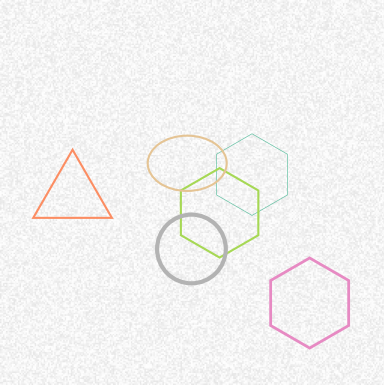[{"shape": "hexagon", "thickness": 0.5, "radius": 0.53, "center": [0.655, 0.547]}, {"shape": "triangle", "thickness": 1.5, "radius": 0.59, "center": [0.188, 0.493]}, {"shape": "hexagon", "thickness": 2, "radius": 0.58, "center": [0.804, 0.213]}, {"shape": "hexagon", "thickness": 1.5, "radius": 0.58, "center": [0.57, 0.447]}, {"shape": "oval", "thickness": 1.5, "radius": 0.51, "center": [0.486, 0.576]}, {"shape": "circle", "thickness": 3, "radius": 0.45, "center": [0.497, 0.353]}]